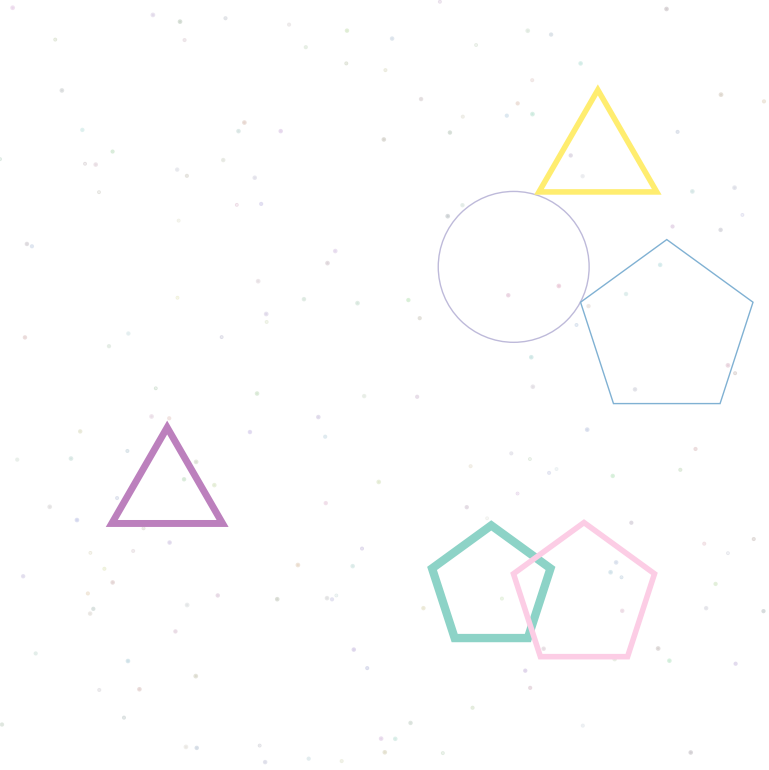[{"shape": "pentagon", "thickness": 3, "radius": 0.4, "center": [0.638, 0.237]}, {"shape": "circle", "thickness": 0.5, "radius": 0.49, "center": [0.667, 0.653]}, {"shape": "pentagon", "thickness": 0.5, "radius": 0.59, "center": [0.866, 0.571]}, {"shape": "pentagon", "thickness": 2, "radius": 0.48, "center": [0.758, 0.225]}, {"shape": "triangle", "thickness": 2.5, "radius": 0.42, "center": [0.217, 0.362]}, {"shape": "triangle", "thickness": 2, "radius": 0.44, "center": [0.776, 0.795]}]